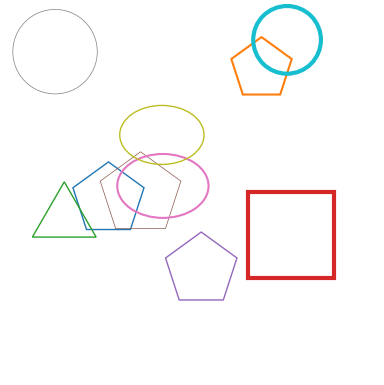[{"shape": "pentagon", "thickness": 1, "radius": 0.49, "center": [0.282, 0.482]}, {"shape": "pentagon", "thickness": 1.5, "radius": 0.41, "center": [0.679, 0.821]}, {"shape": "triangle", "thickness": 1, "radius": 0.48, "center": [0.167, 0.432]}, {"shape": "square", "thickness": 3, "radius": 0.56, "center": [0.756, 0.389]}, {"shape": "pentagon", "thickness": 1, "radius": 0.49, "center": [0.523, 0.3]}, {"shape": "pentagon", "thickness": 0.5, "radius": 0.55, "center": [0.365, 0.496]}, {"shape": "oval", "thickness": 1.5, "radius": 0.59, "center": [0.423, 0.517]}, {"shape": "circle", "thickness": 0.5, "radius": 0.55, "center": [0.143, 0.866]}, {"shape": "oval", "thickness": 1, "radius": 0.55, "center": [0.42, 0.65]}, {"shape": "circle", "thickness": 3, "radius": 0.44, "center": [0.746, 0.896]}]